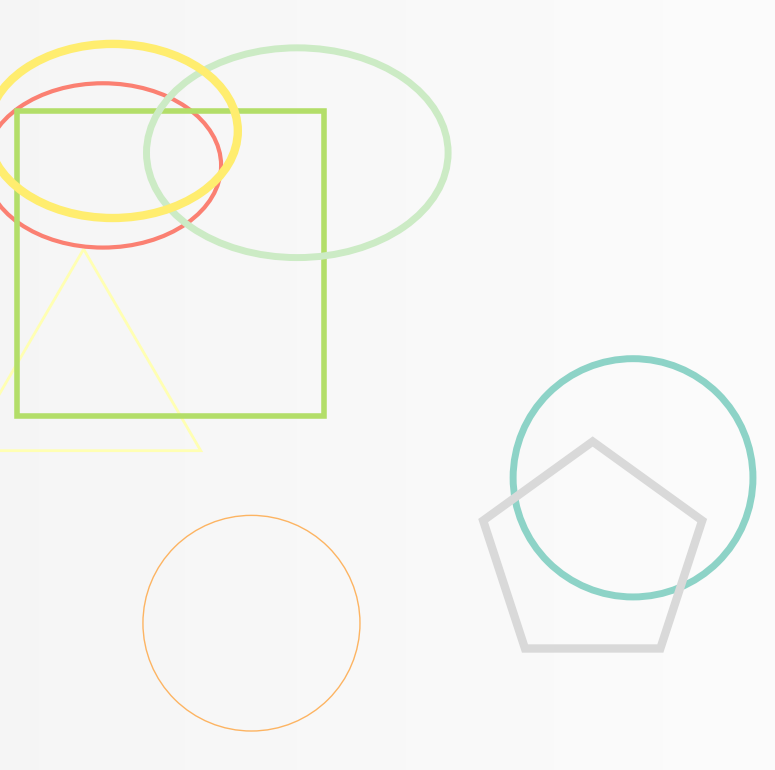[{"shape": "circle", "thickness": 2.5, "radius": 0.77, "center": [0.817, 0.379]}, {"shape": "triangle", "thickness": 1, "radius": 0.87, "center": [0.108, 0.502]}, {"shape": "oval", "thickness": 1.5, "radius": 0.76, "center": [0.133, 0.785]}, {"shape": "circle", "thickness": 0.5, "radius": 0.7, "center": [0.324, 0.191]}, {"shape": "square", "thickness": 2, "radius": 0.99, "center": [0.219, 0.657]}, {"shape": "pentagon", "thickness": 3, "radius": 0.74, "center": [0.765, 0.278]}, {"shape": "oval", "thickness": 2.5, "radius": 0.97, "center": [0.384, 0.802]}, {"shape": "oval", "thickness": 3, "radius": 0.81, "center": [0.145, 0.83]}]